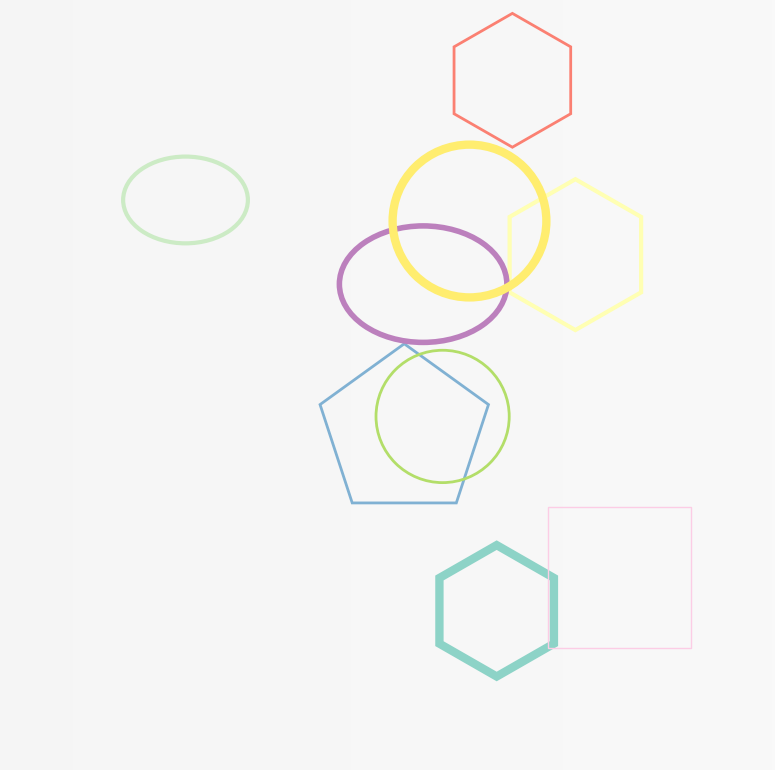[{"shape": "hexagon", "thickness": 3, "radius": 0.43, "center": [0.641, 0.207]}, {"shape": "hexagon", "thickness": 1.5, "radius": 0.49, "center": [0.742, 0.669]}, {"shape": "hexagon", "thickness": 1, "radius": 0.43, "center": [0.661, 0.896]}, {"shape": "pentagon", "thickness": 1, "radius": 0.57, "center": [0.522, 0.439]}, {"shape": "circle", "thickness": 1, "radius": 0.43, "center": [0.571, 0.459]}, {"shape": "square", "thickness": 0.5, "radius": 0.46, "center": [0.799, 0.25]}, {"shape": "oval", "thickness": 2, "radius": 0.54, "center": [0.546, 0.631]}, {"shape": "oval", "thickness": 1.5, "radius": 0.4, "center": [0.239, 0.74]}, {"shape": "circle", "thickness": 3, "radius": 0.5, "center": [0.606, 0.713]}]